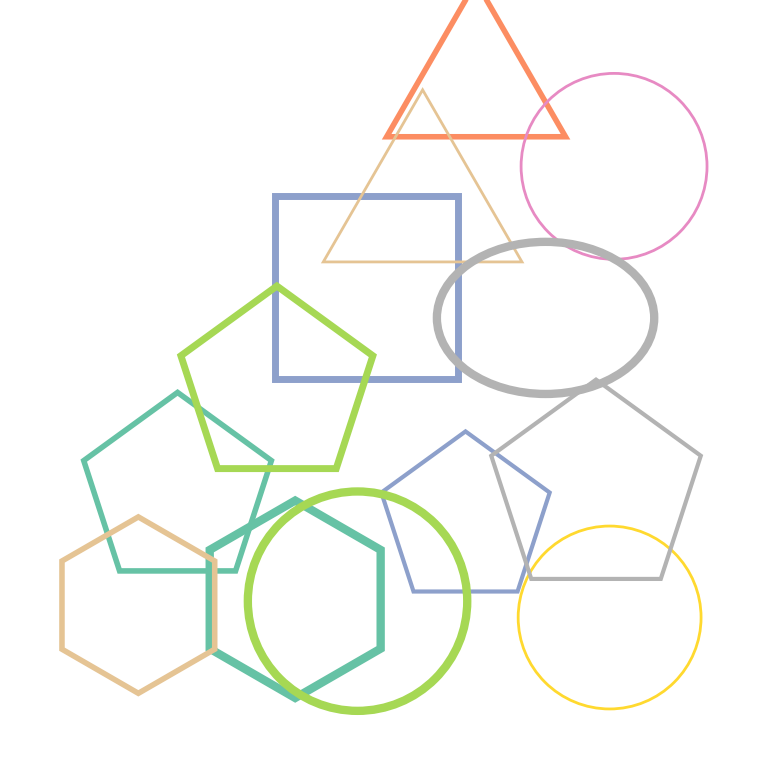[{"shape": "hexagon", "thickness": 3, "radius": 0.64, "center": [0.383, 0.222]}, {"shape": "pentagon", "thickness": 2, "radius": 0.64, "center": [0.231, 0.362]}, {"shape": "triangle", "thickness": 2, "radius": 0.67, "center": [0.618, 0.889]}, {"shape": "pentagon", "thickness": 1.5, "radius": 0.57, "center": [0.605, 0.325]}, {"shape": "square", "thickness": 2.5, "radius": 0.59, "center": [0.476, 0.627]}, {"shape": "circle", "thickness": 1, "radius": 0.6, "center": [0.797, 0.784]}, {"shape": "circle", "thickness": 3, "radius": 0.71, "center": [0.464, 0.219]}, {"shape": "pentagon", "thickness": 2.5, "radius": 0.66, "center": [0.36, 0.497]}, {"shape": "circle", "thickness": 1, "radius": 0.59, "center": [0.792, 0.198]}, {"shape": "hexagon", "thickness": 2, "radius": 0.57, "center": [0.18, 0.214]}, {"shape": "triangle", "thickness": 1, "radius": 0.74, "center": [0.549, 0.734]}, {"shape": "pentagon", "thickness": 1.5, "radius": 0.72, "center": [0.774, 0.364]}, {"shape": "oval", "thickness": 3, "radius": 0.71, "center": [0.709, 0.587]}]